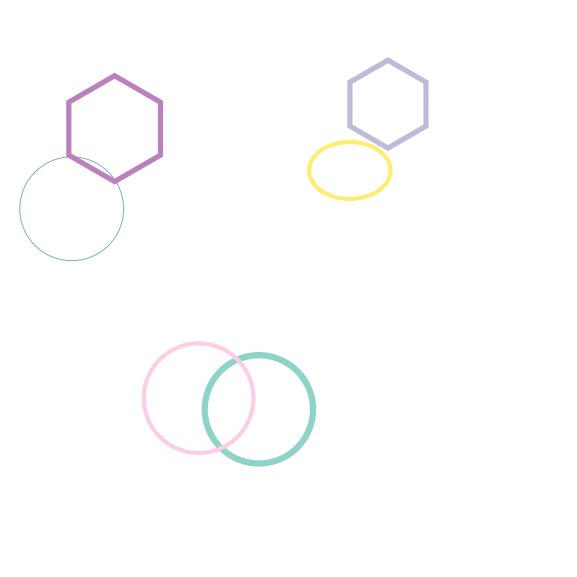[{"shape": "circle", "thickness": 3, "radius": 0.47, "center": [0.448, 0.29]}, {"shape": "hexagon", "thickness": 2.5, "radius": 0.38, "center": [0.672, 0.819]}, {"shape": "circle", "thickness": 0.5, "radius": 0.45, "center": [0.124, 0.638]}, {"shape": "circle", "thickness": 2, "radius": 0.47, "center": [0.344, 0.31]}, {"shape": "hexagon", "thickness": 2.5, "radius": 0.46, "center": [0.199, 0.776]}, {"shape": "oval", "thickness": 2, "radius": 0.35, "center": [0.606, 0.704]}]